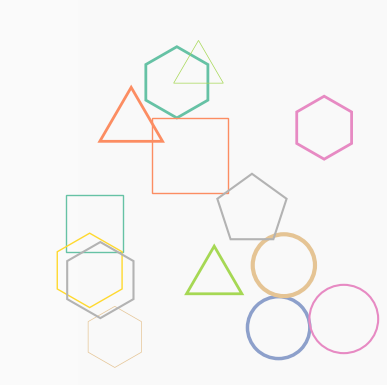[{"shape": "square", "thickness": 1, "radius": 0.37, "center": [0.243, 0.419]}, {"shape": "hexagon", "thickness": 2, "radius": 0.46, "center": [0.456, 0.786]}, {"shape": "triangle", "thickness": 2, "radius": 0.47, "center": [0.339, 0.68]}, {"shape": "square", "thickness": 1, "radius": 0.49, "center": [0.491, 0.596]}, {"shape": "circle", "thickness": 2.5, "radius": 0.4, "center": [0.719, 0.149]}, {"shape": "hexagon", "thickness": 2, "radius": 0.41, "center": [0.837, 0.668]}, {"shape": "circle", "thickness": 1.5, "radius": 0.44, "center": [0.887, 0.171]}, {"shape": "triangle", "thickness": 0.5, "radius": 0.37, "center": [0.512, 0.821]}, {"shape": "triangle", "thickness": 2, "radius": 0.41, "center": [0.553, 0.278]}, {"shape": "hexagon", "thickness": 1, "radius": 0.48, "center": [0.231, 0.298]}, {"shape": "circle", "thickness": 3, "radius": 0.4, "center": [0.733, 0.311]}, {"shape": "hexagon", "thickness": 0.5, "radius": 0.4, "center": [0.296, 0.125]}, {"shape": "hexagon", "thickness": 1.5, "radius": 0.49, "center": [0.259, 0.273]}, {"shape": "pentagon", "thickness": 1.5, "radius": 0.47, "center": [0.65, 0.455]}]